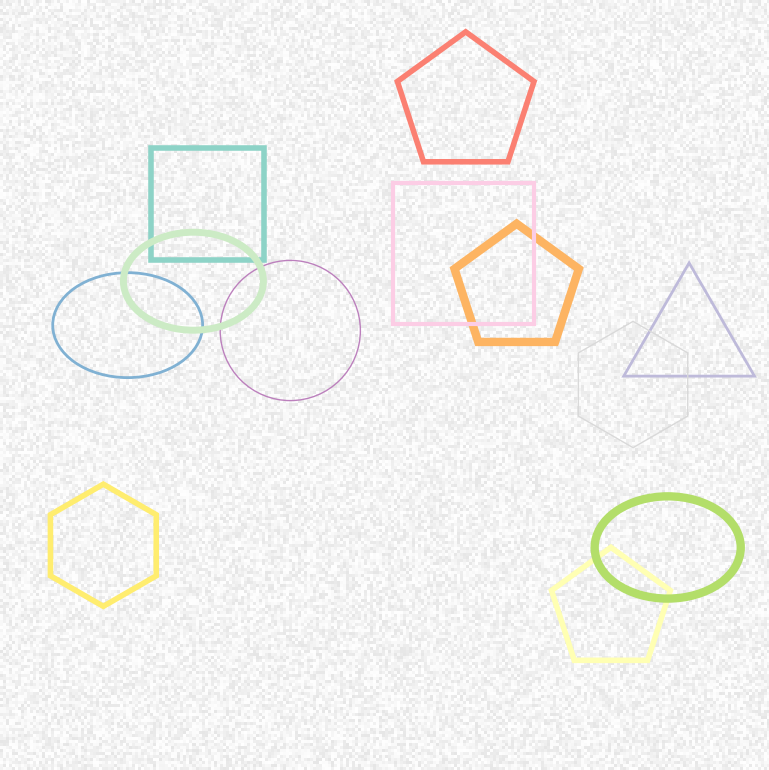[{"shape": "square", "thickness": 2, "radius": 0.37, "center": [0.27, 0.735]}, {"shape": "pentagon", "thickness": 2, "radius": 0.41, "center": [0.793, 0.208]}, {"shape": "triangle", "thickness": 1, "radius": 0.49, "center": [0.895, 0.561]}, {"shape": "pentagon", "thickness": 2, "radius": 0.47, "center": [0.605, 0.865]}, {"shape": "oval", "thickness": 1, "radius": 0.49, "center": [0.166, 0.578]}, {"shape": "pentagon", "thickness": 3, "radius": 0.42, "center": [0.671, 0.625]}, {"shape": "oval", "thickness": 3, "radius": 0.47, "center": [0.867, 0.289]}, {"shape": "square", "thickness": 1.5, "radius": 0.46, "center": [0.602, 0.671]}, {"shape": "hexagon", "thickness": 0.5, "radius": 0.41, "center": [0.822, 0.501]}, {"shape": "circle", "thickness": 0.5, "radius": 0.46, "center": [0.377, 0.571]}, {"shape": "oval", "thickness": 2.5, "radius": 0.45, "center": [0.251, 0.635]}, {"shape": "hexagon", "thickness": 2, "radius": 0.4, "center": [0.134, 0.292]}]